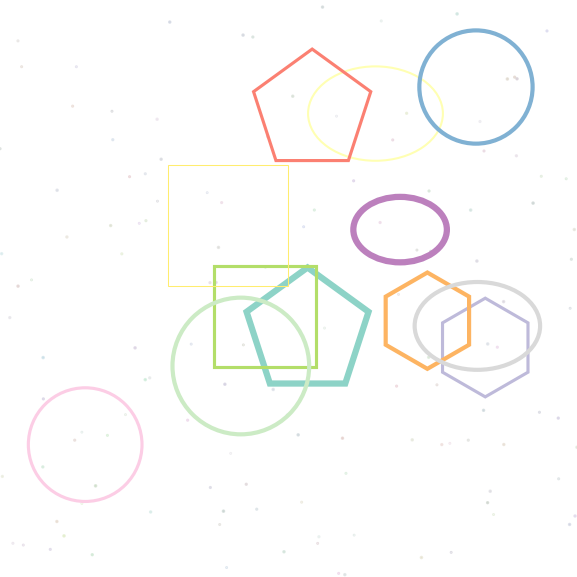[{"shape": "pentagon", "thickness": 3, "radius": 0.56, "center": [0.533, 0.425]}, {"shape": "oval", "thickness": 1, "radius": 0.58, "center": [0.65, 0.802]}, {"shape": "hexagon", "thickness": 1.5, "radius": 0.43, "center": [0.84, 0.397]}, {"shape": "pentagon", "thickness": 1.5, "radius": 0.53, "center": [0.541, 0.807]}, {"shape": "circle", "thickness": 2, "radius": 0.49, "center": [0.824, 0.848]}, {"shape": "hexagon", "thickness": 2, "radius": 0.42, "center": [0.74, 0.444]}, {"shape": "square", "thickness": 1.5, "radius": 0.44, "center": [0.459, 0.451]}, {"shape": "circle", "thickness": 1.5, "radius": 0.49, "center": [0.147, 0.229]}, {"shape": "oval", "thickness": 2, "radius": 0.54, "center": [0.827, 0.435]}, {"shape": "oval", "thickness": 3, "radius": 0.4, "center": [0.693, 0.602]}, {"shape": "circle", "thickness": 2, "radius": 0.59, "center": [0.417, 0.365]}, {"shape": "square", "thickness": 0.5, "radius": 0.52, "center": [0.395, 0.608]}]